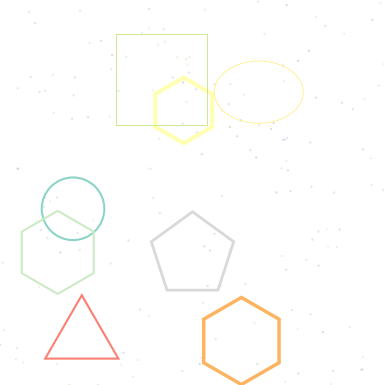[{"shape": "circle", "thickness": 1.5, "radius": 0.41, "center": [0.19, 0.458]}, {"shape": "hexagon", "thickness": 3, "radius": 0.43, "center": [0.477, 0.713]}, {"shape": "triangle", "thickness": 1.5, "radius": 0.55, "center": [0.212, 0.123]}, {"shape": "hexagon", "thickness": 2.5, "radius": 0.57, "center": [0.627, 0.114]}, {"shape": "square", "thickness": 0.5, "radius": 0.59, "center": [0.419, 0.794]}, {"shape": "pentagon", "thickness": 2, "radius": 0.56, "center": [0.5, 0.337]}, {"shape": "hexagon", "thickness": 1.5, "radius": 0.54, "center": [0.15, 0.344]}, {"shape": "oval", "thickness": 0.5, "radius": 0.58, "center": [0.672, 0.761]}]